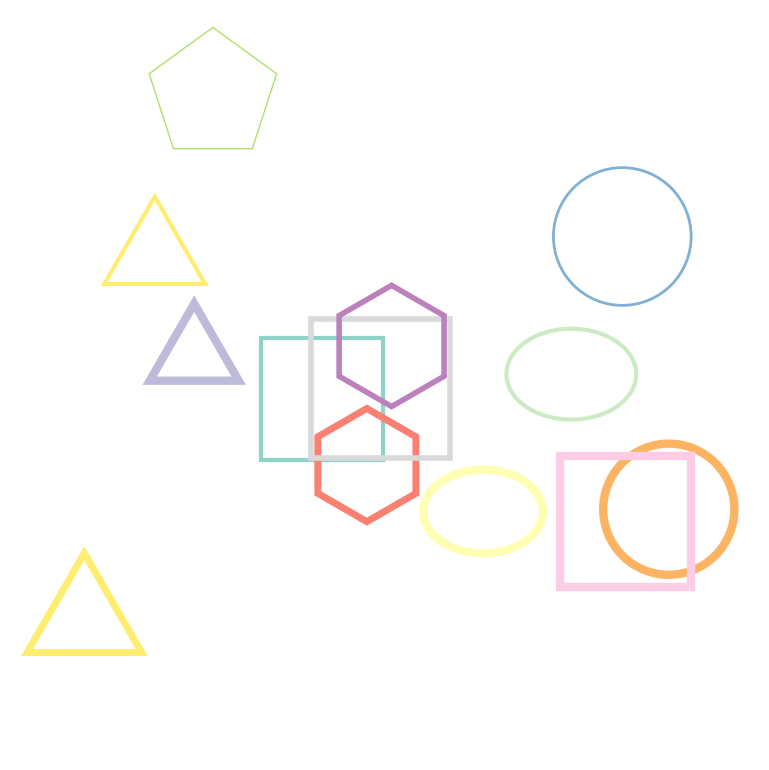[{"shape": "square", "thickness": 1.5, "radius": 0.4, "center": [0.418, 0.482]}, {"shape": "oval", "thickness": 3, "radius": 0.39, "center": [0.627, 0.336]}, {"shape": "triangle", "thickness": 3, "radius": 0.33, "center": [0.252, 0.539]}, {"shape": "hexagon", "thickness": 2.5, "radius": 0.37, "center": [0.476, 0.396]}, {"shape": "circle", "thickness": 1, "radius": 0.45, "center": [0.808, 0.693]}, {"shape": "circle", "thickness": 3, "radius": 0.43, "center": [0.869, 0.339]}, {"shape": "pentagon", "thickness": 0.5, "radius": 0.44, "center": [0.276, 0.877]}, {"shape": "square", "thickness": 3, "radius": 0.43, "center": [0.812, 0.323]}, {"shape": "square", "thickness": 2, "radius": 0.45, "center": [0.494, 0.496]}, {"shape": "hexagon", "thickness": 2, "radius": 0.39, "center": [0.509, 0.551]}, {"shape": "oval", "thickness": 1.5, "radius": 0.42, "center": [0.742, 0.514]}, {"shape": "triangle", "thickness": 2.5, "radius": 0.43, "center": [0.109, 0.196]}, {"shape": "triangle", "thickness": 1.5, "radius": 0.38, "center": [0.201, 0.669]}]